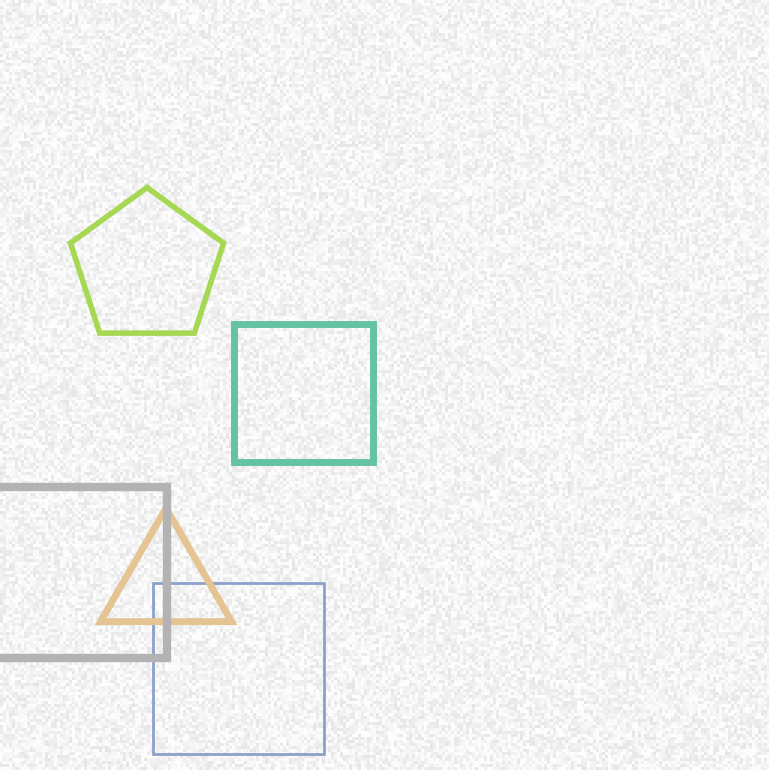[{"shape": "square", "thickness": 2.5, "radius": 0.45, "center": [0.394, 0.49]}, {"shape": "square", "thickness": 1, "radius": 0.56, "center": [0.31, 0.131]}, {"shape": "pentagon", "thickness": 2, "radius": 0.52, "center": [0.191, 0.652]}, {"shape": "triangle", "thickness": 2.5, "radius": 0.49, "center": [0.216, 0.242]}, {"shape": "square", "thickness": 3, "radius": 0.56, "center": [0.106, 0.257]}]